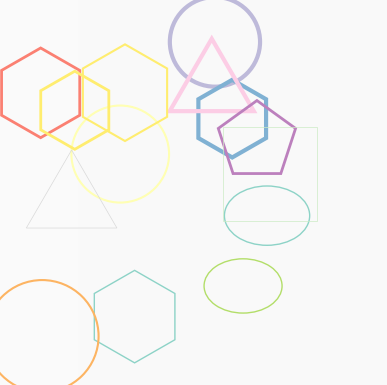[{"shape": "hexagon", "thickness": 1, "radius": 0.6, "center": [0.347, 0.178]}, {"shape": "oval", "thickness": 1, "radius": 0.55, "center": [0.689, 0.44]}, {"shape": "circle", "thickness": 1.5, "radius": 0.63, "center": [0.31, 0.6]}, {"shape": "circle", "thickness": 3, "radius": 0.58, "center": [0.555, 0.891]}, {"shape": "hexagon", "thickness": 2, "radius": 0.58, "center": [0.105, 0.759]}, {"shape": "hexagon", "thickness": 3, "radius": 0.5, "center": [0.599, 0.692]}, {"shape": "circle", "thickness": 1.5, "radius": 0.73, "center": [0.109, 0.127]}, {"shape": "oval", "thickness": 1, "radius": 0.5, "center": [0.627, 0.257]}, {"shape": "triangle", "thickness": 3, "radius": 0.63, "center": [0.546, 0.774]}, {"shape": "triangle", "thickness": 0.5, "radius": 0.68, "center": [0.185, 0.475]}, {"shape": "pentagon", "thickness": 2, "radius": 0.52, "center": [0.663, 0.634]}, {"shape": "square", "thickness": 0.5, "radius": 0.61, "center": [0.698, 0.548]}, {"shape": "hexagon", "thickness": 1.5, "radius": 0.63, "center": [0.323, 0.759]}, {"shape": "hexagon", "thickness": 2, "radius": 0.51, "center": [0.193, 0.714]}]